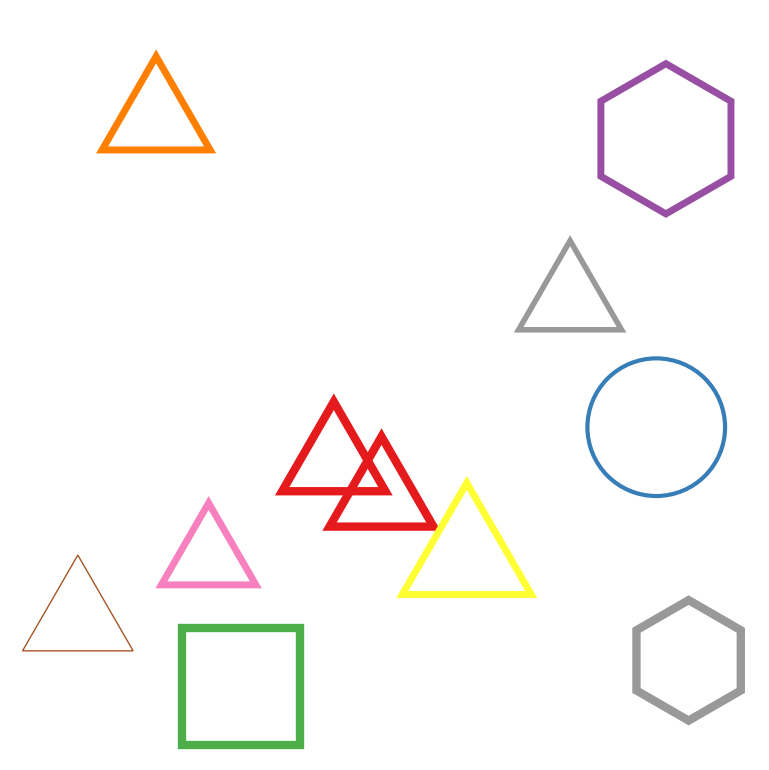[{"shape": "triangle", "thickness": 3, "radius": 0.39, "center": [0.434, 0.401]}, {"shape": "triangle", "thickness": 3, "radius": 0.39, "center": [0.495, 0.355]}, {"shape": "circle", "thickness": 1.5, "radius": 0.45, "center": [0.852, 0.445]}, {"shape": "square", "thickness": 3, "radius": 0.38, "center": [0.313, 0.108]}, {"shape": "hexagon", "thickness": 2.5, "radius": 0.49, "center": [0.865, 0.82]}, {"shape": "triangle", "thickness": 2.5, "radius": 0.41, "center": [0.203, 0.846]}, {"shape": "triangle", "thickness": 2.5, "radius": 0.48, "center": [0.606, 0.276]}, {"shape": "triangle", "thickness": 0.5, "radius": 0.41, "center": [0.101, 0.196]}, {"shape": "triangle", "thickness": 2.5, "radius": 0.35, "center": [0.271, 0.276]}, {"shape": "triangle", "thickness": 2, "radius": 0.39, "center": [0.74, 0.61]}, {"shape": "hexagon", "thickness": 3, "radius": 0.39, "center": [0.894, 0.142]}]